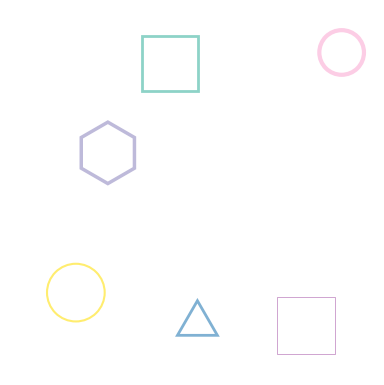[{"shape": "square", "thickness": 2, "radius": 0.36, "center": [0.442, 0.835]}, {"shape": "hexagon", "thickness": 2.5, "radius": 0.4, "center": [0.28, 0.603]}, {"shape": "triangle", "thickness": 2, "radius": 0.3, "center": [0.513, 0.159]}, {"shape": "circle", "thickness": 3, "radius": 0.29, "center": [0.887, 0.864]}, {"shape": "square", "thickness": 0.5, "radius": 0.37, "center": [0.795, 0.155]}, {"shape": "circle", "thickness": 1.5, "radius": 0.37, "center": [0.197, 0.24]}]